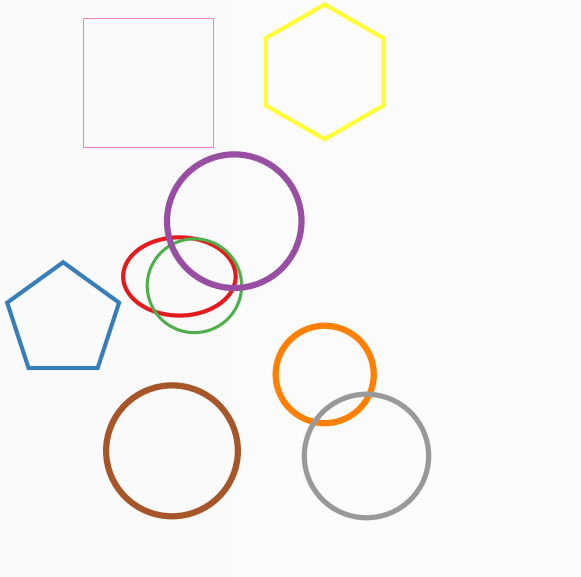[{"shape": "oval", "thickness": 2, "radius": 0.48, "center": [0.309, 0.52]}, {"shape": "pentagon", "thickness": 2, "radius": 0.51, "center": [0.109, 0.444]}, {"shape": "circle", "thickness": 1.5, "radius": 0.41, "center": [0.334, 0.504]}, {"shape": "circle", "thickness": 3, "radius": 0.58, "center": [0.403, 0.616]}, {"shape": "circle", "thickness": 3, "radius": 0.42, "center": [0.559, 0.351]}, {"shape": "hexagon", "thickness": 2, "radius": 0.58, "center": [0.558, 0.875]}, {"shape": "circle", "thickness": 3, "radius": 0.57, "center": [0.296, 0.218]}, {"shape": "square", "thickness": 0.5, "radius": 0.56, "center": [0.254, 0.856]}, {"shape": "circle", "thickness": 2.5, "radius": 0.53, "center": [0.631, 0.21]}]